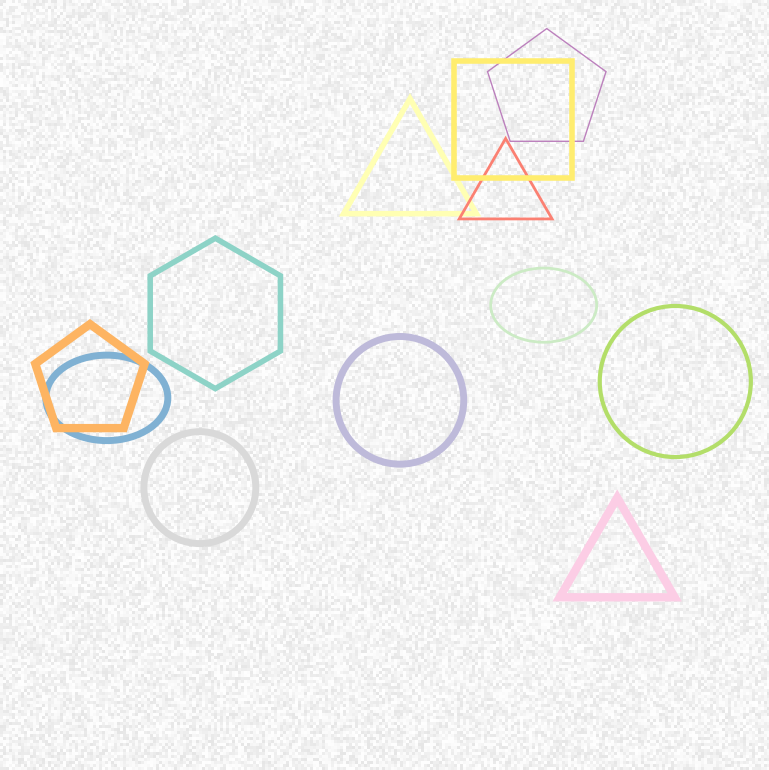[{"shape": "hexagon", "thickness": 2, "radius": 0.49, "center": [0.28, 0.593]}, {"shape": "triangle", "thickness": 2, "radius": 0.5, "center": [0.532, 0.772]}, {"shape": "circle", "thickness": 2.5, "radius": 0.41, "center": [0.519, 0.48]}, {"shape": "triangle", "thickness": 1, "radius": 0.35, "center": [0.657, 0.75]}, {"shape": "oval", "thickness": 2.5, "radius": 0.4, "center": [0.139, 0.483]}, {"shape": "pentagon", "thickness": 3, "radius": 0.37, "center": [0.117, 0.504]}, {"shape": "circle", "thickness": 1.5, "radius": 0.49, "center": [0.877, 0.505]}, {"shape": "triangle", "thickness": 3, "radius": 0.43, "center": [0.802, 0.267]}, {"shape": "circle", "thickness": 2.5, "radius": 0.36, "center": [0.26, 0.367]}, {"shape": "pentagon", "thickness": 0.5, "radius": 0.4, "center": [0.71, 0.882]}, {"shape": "oval", "thickness": 1, "radius": 0.34, "center": [0.706, 0.604]}, {"shape": "square", "thickness": 2, "radius": 0.38, "center": [0.666, 0.845]}]